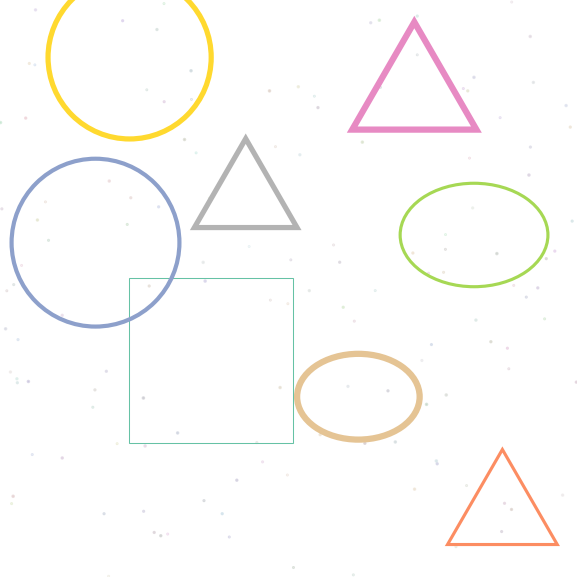[{"shape": "square", "thickness": 0.5, "radius": 0.71, "center": [0.365, 0.375]}, {"shape": "triangle", "thickness": 1.5, "radius": 0.55, "center": [0.87, 0.111]}, {"shape": "circle", "thickness": 2, "radius": 0.73, "center": [0.165, 0.579]}, {"shape": "triangle", "thickness": 3, "radius": 0.62, "center": [0.717, 0.837]}, {"shape": "oval", "thickness": 1.5, "radius": 0.64, "center": [0.821, 0.592]}, {"shape": "circle", "thickness": 2.5, "radius": 0.71, "center": [0.224, 0.9]}, {"shape": "oval", "thickness": 3, "radius": 0.53, "center": [0.621, 0.312]}, {"shape": "triangle", "thickness": 2.5, "radius": 0.51, "center": [0.425, 0.656]}]